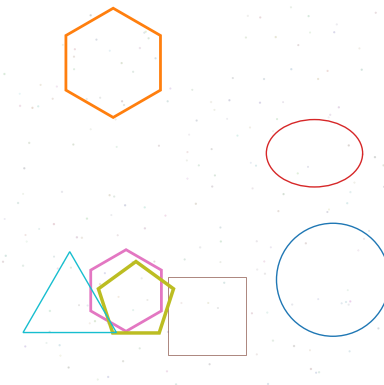[{"shape": "circle", "thickness": 1, "radius": 0.73, "center": [0.865, 0.273]}, {"shape": "hexagon", "thickness": 2, "radius": 0.71, "center": [0.294, 0.837]}, {"shape": "oval", "thickness": 1, "radius": 0.63, "center": [0.817, 0.602]}, {"shape": "square", "thickness": 0.5, "radius": 0.51, "center": [0.537, 0.179]}, {"shape": "hexagon", "thickness": 2, "radius": 0.53, "center": [0.327, 0.245]}, {"shape": "pentagon", "thickness": 2.5, "radius": 0.51, "center": [0.353, 0.218]}, {"shape": "triangle", "thickness": 1, "radius": 0.7, "center": [0.181, 0.206]}]